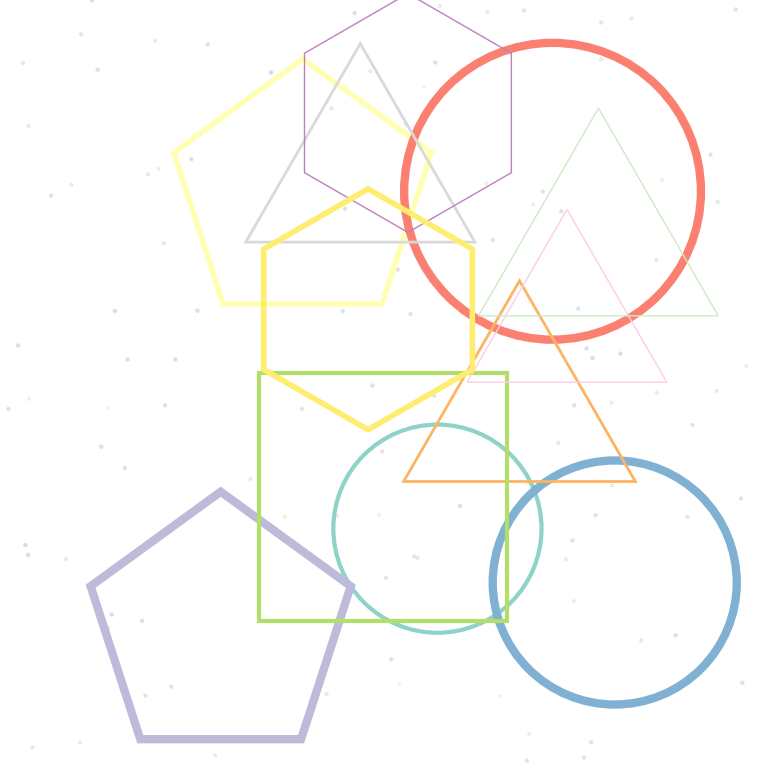[{"shape": "circle", "thickness": 1.5, "radius": 0.68, "center": [0.568, 0.313]}, {"shape": "pentagon", "thickness": 2, "radius": 0.88, "center": [0.393, 0.748]}, {"shape": "pentagon", "thickness": 3, "radius": 0.89, "center": [0.287, 0.184]}, {"shape": "circle", "thickness": 3, "radius": 0.96, "center": [0.718, 0.752]}, {"shape": "circle", "thickness": 3, "radius": 0.79, "center": [0.798, 0.244]}, {"shape": "triangle", "thickness": 1, "radius": 0.87, "center": [0.675, 0.462]}, {"shape": "square", "thickness": 1.5, "radius": 0.81, "center": [0.497, 0.354]}, {"shape": "triangle", "thickness": 0.5, "radius": 0.75, "center": [0.736, 0.578]}, {"shape": "triangle", "thickness": 1, "radius": 0.86, "center": [0.468, 0.771]}, {"shape": "hexagon", "thickness": 0.5, "radius": 0.78, "center": [0.53, 0.853]}, {"shape": "triangle", "thickness": 0.5, "radius": 0.9, "center": [0.777, 0.68]}, {"shape": "hexagon", "thickness": 2, "radius": 0.78, "center": [0.478, 0.598]}]